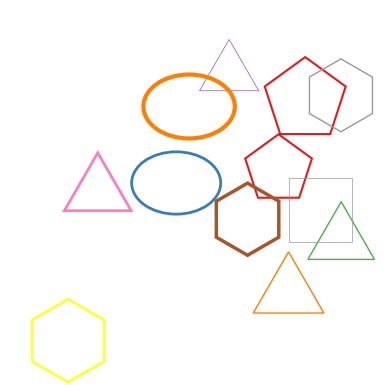[{"shape": "pentagon", "thickness": 1.5, "radius": 0.46, "center": [0.724, 0.56]}, {"shape": "pentagon", "thickness": 1.5, "radius": 0.55, "center": [0.793, 0.741]}, {"shape": "oval", "thickness": 2, "radius": 0.58, "center": [0.458, 0.525]}, {"shape": "triangle", "thickness": 1, "radius": 0.5, "center": [0.886, 0.376]}, {"shape": "triangle", "thickness": 0.5, "radius": 0.44, "center": [0.595, 0.809]}, {"shape": "triangle", "thickness": 1, "radius": 0.53, "center": [0.75, 0.24]}, {"shape": "oval", "thickness": 3, "radius": 0.59, "center": [0.491, 0.723]}, {"shape": "hexagon", "thickness": 2, "radius": 0.54, "center": [0.177, 0.115]}, {"shape": "hexagon", "thickness": 2.5, "radius": 0.47, "center": [0.643, 0.431]}, {"shape": "triangle", "thickness": 2, "radius": 0.5, "center": [0.254, 0.503]}, {"shape": "hexagon", "thickness": 1, "radius": 0.47, "center": [0.886, 0.752]}, {"shape": "square", "thickness": 0.5, "radius": 0.41, "center": [0.832, 0.454]}]